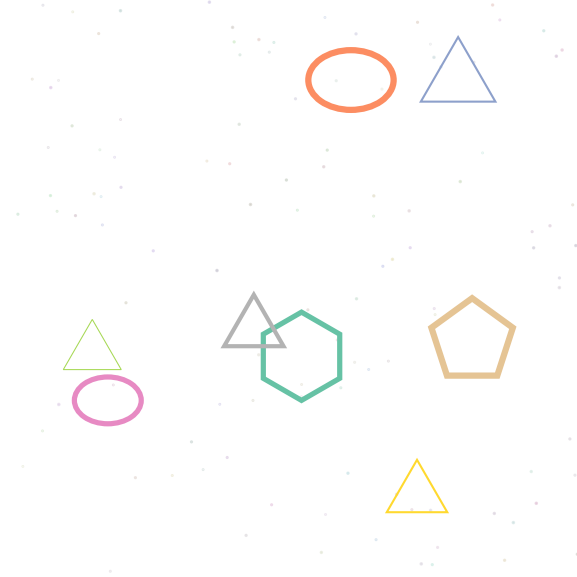[{"shape": "hexagon", "thickness": 2.5, "radius": 0.38, "center": [0.522, 0.382]}, {"shape": "oval", "thickness": 3, "radius": 0.37, "center": [0.608, 0.861]}, {"shape": "triangle", "thickness": 1, "radius": 0.37, "center": [0.793, 0.86]}, {"shape": "oval", "thickness": 2.5, "radius": 0.29, "center": [0.187, 0.306]}, {"shape": "triangle", "thickness": 0.5, "radius": 0.29, "center": [0.16, 0.388]}, {"shape": "triangle", "thickness": 1, "radius": 0.3, "center": [0.722, 0.142]}, {"shape": "pentagon", "thickness": 3, "radius": 0.37, "center": [0.818, 0.409]}, {"shape": "triangle", "thickness": 2, "radius": 0.3, "center": [0.44, 0.429]}]